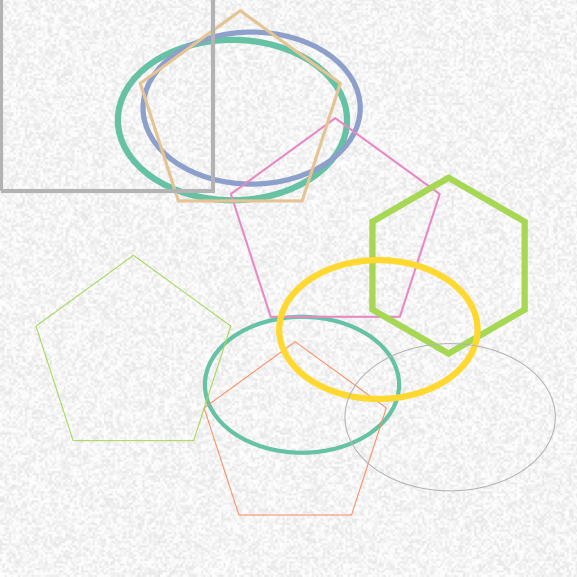[{"shape": "oval", "thickness": 3, "radius": 0.99, "center": [0.403, 0.791]}, {"shape": "oval", "thickness": 2, "radius": 0.84, "center": [0.523, 0.333]}, {"shape": "pentagon", "thickness": 0.5, "radius": 0.83, "center": [0.511, 0.242]}, {"shape": "oval", "thickness": 2.5, "radius": 0.94, "center": [0.436, 0.812]}, {"shape": "pentagon", "thickness": 1, "radius": 0.95, "center": [0.581, 0.604]}, {"shape": "hexagon", "thickness": 3, "radius": 0.76, "center": [0.777, 0.539]}, {"shape": "pentagon", "thickness": 0.5, "radius": 0.89, "center": [0.231, 0.38]}, {"shape": "oval", "thickness": 3, "radius": 0.86, "center": [0.655, 0.429]}, {"shape": "pentagon", "thickness": 1.5, "radius": 0.91, "center": [0.416, 0.799]}, {"shape": "square", "thickness": 2, "radius": 0.92, "center": [0.185, 0.853]}, {"shape": "oval", "thickness": 0.5, "radius": 0.91, "center": [0.779, 0.277]}]